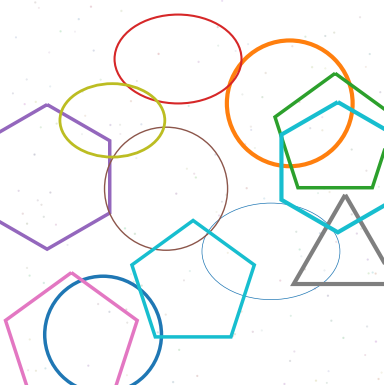[{"shape": "circle", "thickness": 2.5, "radius": 0.76, "center": [0.268, 0.131]}, {"shape": "oval", "thickness": 0.5, "radius": 0.9, "center": [0.704, 0.347]}, {"shape": "circle", "thickness": 3, "radius": 0.82, "center": [0.753, 0.732]}, {"shape": "pentagon", "thickness": 2.5, "radius": 0.82, "center": [0.87, 0.645]}, {"shape": "oval", "thickness": 1.5, "radius": 0.82, "center": [0.462, 0.847]}, {"shape": "hexagon", "thickness": 2.5, "radius": 0.94, "center": [0.122, 0.541]}, {"shape": "circle", "thickness": 1, "radius": 0.8, "center": [0.431, 0.51]}, {"shape": "pentagon", "thickness": 2.5, "radius": 0.9, "center": [0.185, 0.112]}, {"shape": "triangle", "thickness": 3, "radius": 0.77, "center": [0.897, 0.34]}, {"shape": "oval", "thickness": 2, "radius": 0.68, "center": [0.292, 0.687]}, {"shape": "hexagon", "thickness": 3, "radius": 0.85, "center": [0.878, 0.566]}, {"shape": "pentagon", "thickness": 2.5, "radius": 0.84, "center": [0.502, 0.26]}]